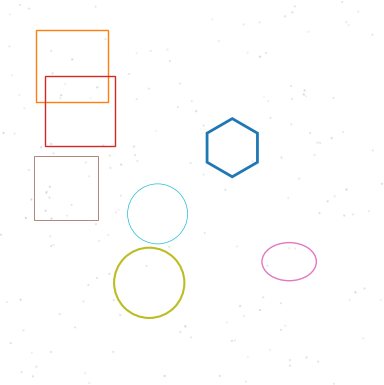[{"shape": "hexagon", "thickness": 2, "radius": 0.38, "center": [0.603, 0.616]}, {"shape": "square", "thickness": 1, "radius": 0.47, "center": [0.187, 0.828]}, {"shape": "square", "thickness": 1, "radius": 0.45, "center": [0.208, 0.712]}, {"shape": "square", "thickness": 0.5, "radius": 0.41, "center": [0.171, 0.512]}, {"shape": "oval", "thickness": 1, "radius": 0.35, "center": [0.751, 0.32]}, {"shape": "circle", "thickness": 1.5, "radius": 0.46, "center": [0.388, 0.265]}, {"shape": "circle", "thickness": 0.5, "radius": 0.39, "center": [0.409, 0.444]}]